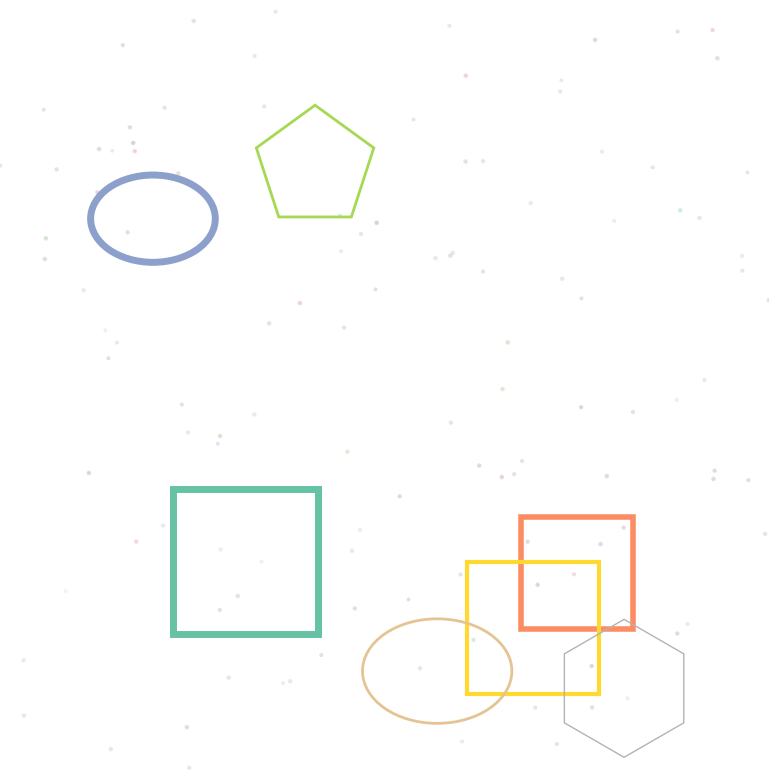[{"shape": "square", "thickness": 2.5, "radius": 0.47, "center": [0.319, 0.271]}, {"shape": "square", "thickness": 2, "radius": 0.36, "center": [0.749, 0.256]}, {"shape": "oval", "thickness": 2.5, "radius": 0.4, "center": [0.199, 0.716]}, {"shape": "pentagon", "thickness": 1, "radius": 0.4, "center": [0.409, 0.783]}, {"shape": "square", "thickness": 1.5, "radius": 0.43, "center": [0.692, 0.184]}, {"shape": "oval", "thickness": 1, "radius": 0.48, "center": [0.568, 0.128]}, {"shape": "hexagon", "thickness": 0.5, "radius": 0.45, "center": [0.81, 0.106]}]